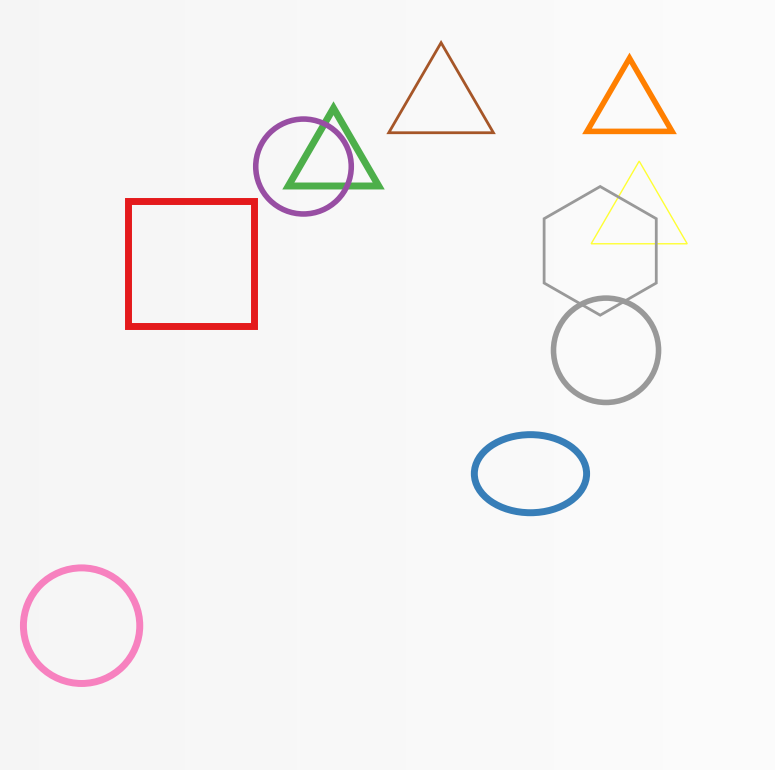[{"shape": "square", "thickness": 2.5, "radius": 0.41, "center": [0.247, 0.658]}, {"shape": "oval", "thickness": 2.5, "radius": 0.36, "center": [0.684, 0.385]}, {"shape": "triangle", "thickness": 2.5, "radius": 0.34, "center": [0.43, 0.792]}, {"shape": "circle", "thickness": 2, "radius": 0.31, "center": [0.392, 0.784]}, {"shape": "triangle", "thickness": 2, "radius": 0.32, "center": [0.812, 0.861]}, {"shape": "triangle", "thickness": 0.5, "radius": 0.36, "center": [0.825, 0.719]}, {"shape": "triangle", "thickness": 1, "radius": 0.39, "center": [0.569, 0.867]}, {"shape": "circle", "thickness": 2.5, "radius": 0.38, "center": [0.105, 0.187]}, {"shape": "hexagon", "thickness": 1, "radius": 0.42, "center": [0.774, 0.674]}, {"shape": "circle", "thickness": 2, "radius": 0.34, "center": [0.782, 0.545]}]